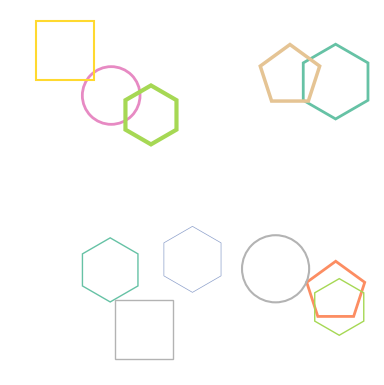[{"shape": "hexagon", "thickness": 1, "radius": 0.42, "center": [0.286, 0.299]}, {"shape": "hexagon", "thickness": 2, "radius": 0.49, "center": [0.872, 0.788]}, {"shape": "pentagon", "thickness": 2, "radius": 0.4, "center": [0.872, 0.242]}, {"shape": "hexagon", "thickness": 0.5, "radius": 0.43, "center": [0.5, 0.326]}, {"shape": "circle", "thickness": 2, "radius": 0.37, "center": [0.289, 0.752]}, {"shape": "hexagon", "thickness": 3, "radius": 0.38, "center": [0.392, 0.702]}, {"shape": "hexagon", "thickness": 1, "radius": 0.37, "center": [0.881, 0.203]}, {"shape": "square", "thickness": 1.5, "radius": 0.38, "center": [0.168, 0.869]}, {"shape": "pentagon", "thickness": 2.5, "radius": 0.41, "center": [0.753, 0.803]}, {"shape": "square", "thickness": 1, "radius": 0.38, "center": [0.374, 0.145]}, {"shape": "circle", "thickness": 1.5, "radius": 0.44, "center": [0.716, 0.302]}]